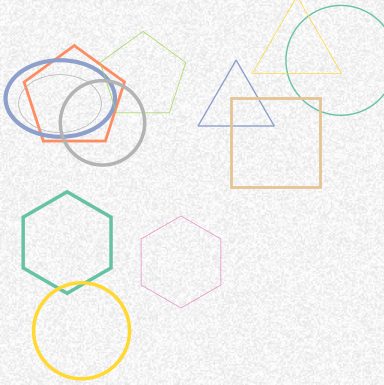[{"shape": "circle", "thickness": 1, "radius": 0.71, "center": [0.885, 0.843]}, {"shape": "hexagon", "thickness": 2.5, "radius": 0.66, "center": [0.174, 0.37]}, {"shape": "pentagon", "thickness": 2, "radius": 0.69, "center": [0.193, 0.745]}, {"shape": "oval", "thickness": 3, "radius": 0.71, "center": [0.157, 0.744]}, {"shape": "triangle", "thickness": 1, "radius": 0.57, "center": [0.613, 0.73]}, {"shape": "hexagon", "thickness": 0.5, "radius": 0.6, "center": [0.47, 0.32]}, {"shape": "pentagon", "thickness": 0.5, "radius": 0.58, "center": [0.371, 0.802]}, {"shape": "circle", "thickness": 2.5, "radius": 0.62, "center": [0.212, 0.141]}, {"shape": "triangle", "thickness": 0.5, "radius": 0.67, "center": [0.771, 0.876]}, {"shape": "square", "thickness": 2, "radius": 0.58, "center": [0.716, 0.63]}, {"shape": "circle", "thickness": 2.5, "radius": 0.55, "center": [0.266, 0.681]}, {"shape": "oval", "thickness": 0.5, "radius": 0.54, "center": [0.156, 0.731]}]